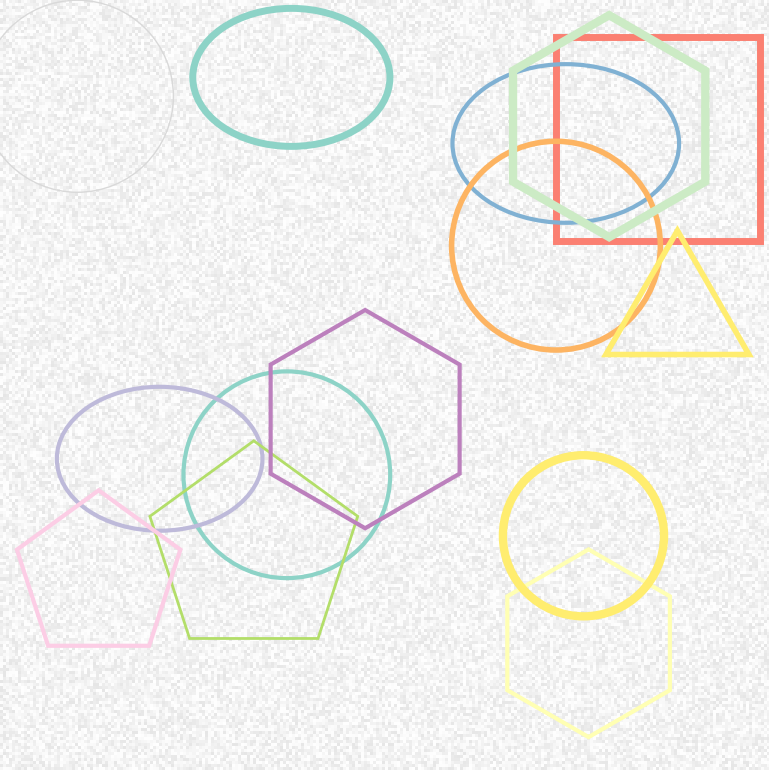[{"shape": "oval", "thickness": 2.5, "radius": 0.64, "center": [0.378, 0.9]}, {"shape": "circle", "thickness": 1.5, "radius": 0.67, "center": [0.373, 0.383]}, {"shape": "hexagon", "thickness": 1.5, "radius": 0.61, "center": [0.764, 0.165]}, {"shape": "oval", "thickness": 1.5, "radius": 0.67, "center": [0.207, 0.404]}, {"shape": "square", "thickness": 2.5, "radius": 0.66, "center": [0.855, 0.82]}, {"shape": "oval", "thickness": 1.5, "radius": 0.74, "center": [0.735, 0.814]}, {"shape": "circle", "thickness": 2, "radius": 0.68, "center": [0.722, 0.681]}, {"shape": "pentagon", "thickness": 1, "radius": 0.71, "center": [0.33, 0.286]}, {"shape": "pentagon", "thickness": 1.5, "radius": 0.56, "center": [0.128, 0.252]}, {"shape": "circle", "thickness": 0.5, "radius": 0.62, "center": [0.101, 0.875]}, {"shape": "hexagon", "thickness": 1.5, "radius": 0.71, "center": [0.474, 0.456]}, {"shape": "hexagon", "thickness": 3, "radius": 0.72, "center": [0.791, 0.836]}, {"shape": "triangle", "thickness": 2, "radius": 0.54, "center": [0.88, 0.593]}, {"shape": "circle", "thickness": 3, "radius": 0.52, "center": [0.758, 0.304]}]